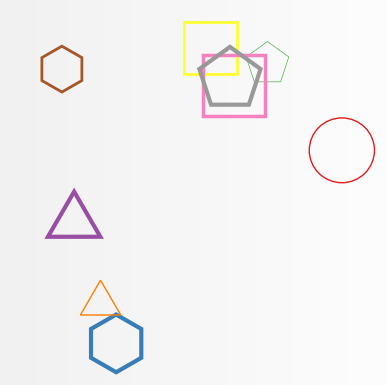[{"shape": "circle", "thickness": 1, "radius": 0.42, "center": [0.882, 0.61]}, {"shape": "hexagon", "thickness": 3, "radius": 0.37, "center": [0.3, 0.108]}, {"shape": "pentagon", "thickness": 0.5, "radius": 0.29, "center": [0.69, 0.834]}, {"shape": "triangle", "thickness": 3, "radius": 0.39, "center": [0.191, 0.424]}, {"shape": "triangle", "thickness": 1, "radius": 0.3, "center": [0.259, 0.212]}, {"shape": "square", "thickness": 2, "radius": 0.34, "center": [0.543, 0.875]}, {"shape": "hexagon", "thickness": 2, "radius": 0.3, "center": [0.16, 0.821]}, {"shape": "square", "thickness": 2.5, "radius": 0.4, "center": [0.604, 0.777]}, {"shape": "pentagon", "thickness": 3, "radius": 0.41, "center": [0.593, 0.795]}]